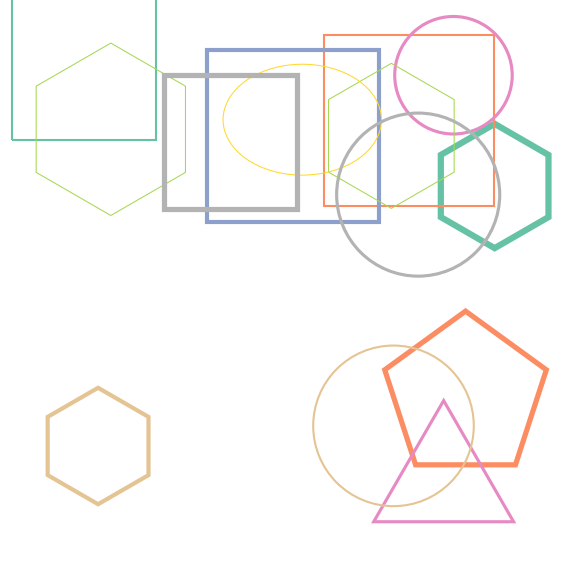[{"shape": "hexagon", "thickness": 3, "radius": 0.54, "center": [0.857, 0.677]}, {"shape": "square", "thickness": 1, "radius": 0.62, "center": [0.146, 0.882]}, {"shape": "square", "thickness": 1, "radius": 0.74, "center": [0.708, 0.79]}, {"shape": "pentagon", "thickness": 2.5, "radius": 0.74, "center": [0.806, 0.313]}, {"shape": "square", "thickness": 2, "radius": 0.74, "center": [0.507, 0.764]}, {"shape": "triangle", "thickness": 1.5, "radius": 0.7, "center": [0.768, 0.166]}, {"shape": "circle", "thickness": 1.5, "radius": 0.51, "center": [0.785, 0.869]}, {"shape": "hexagon", "thickness": 0.5, "radius": 0.63, "center": [0.678, 0.764]}, {"shape": "hexagon", "thickness": 0.5, "radius": 0.75, "center": [0.192, 0.775]}, {"shape": "oval", "thickness": 0.5, "radius": 0.69, "center": [0.523, 0.792]}, {"shape": "hexagon", "thickness": 2, "radius": 0.5, "center": [0.17, 0.227]}, {"shape": "circle", "thickness": 1, "radius": 0.7, "center": [0.681, 0.262]}, {"shape": "square", "thickness": 2.5, "radius": 0.58, "center": [0.399, 0.753]}, {"shape": "circle", "thickness": 1.5, "radius": 0.71, "center": [0.724, 0.662]}]